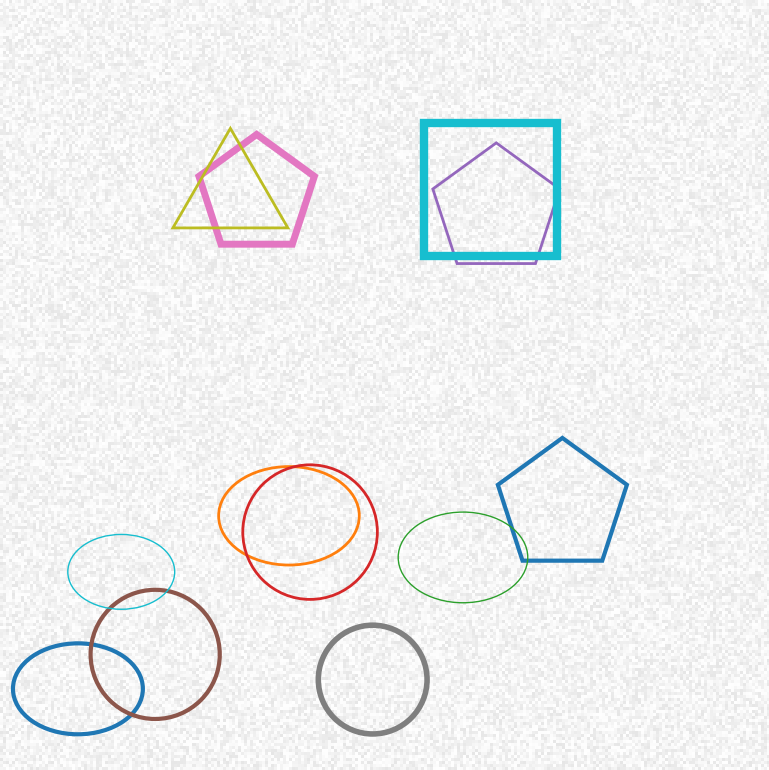[{"shape": "pentagon", "thickness": 1.5, "radius": 0.44, "center": [0.73, 0.343]}, {"shape": "oval", "thickness": 1.5, "radius": 0.42, "center": [0.101, 0.105]}, {"shape": "oval", "thickness": 1, "radius": 0.46, "center": [0.375, 0.33]}, {"shape": "oval", "thickness": 0.5, "radius": 0.42, "center": [0.601, 0.276]}, {"shape": "circle", "thickness": 1, "radius": 0.44, "center": [0.403, 0.309]}, {"shape": "pentagon", "thickness": 1, "radius": 0.43, "center": [0.645, 0.728]}, {"shape": "circle", "thickness": 1.5, "radius": 0.42, "center": [0.202, 0.15]}, {"shape": "pentagon", "thickness": 2.5, "radius": 0.39, "center": [0.333, 0.747]}, {"shape": "circle", "thickness": 2, "radius": 0.35, "center": [0.484, 0.117]}, {"shape": "triangle", "thickness": 1, "radius": 0.43, "center": [0.299, 0.747]}, {"shape": "square", "thickness": 3, "radius": 0.43, "center": [0.637, 0.754]}, {"shape": "oval", "thickness": 0.5, "radius": 0.35, "center": [0.157, 0.257]}]